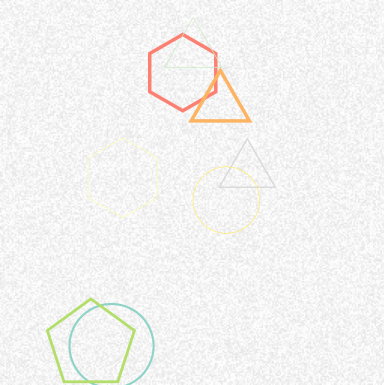[{"shape": "circle", "thickness": 1.5, "radius": 0.55, "center": [0.29, 0.101]}, {"shape": "hexagon", "thickness": 0.5, "radius": 0.52, "center": [0.319, 0.538]}, {"shape": "hexagon", "thickness": 2.5, "radius": 0.5, "center": [0.475, 0.811]}, {"shape": "triangle", "thickness": 2.5, "radius": 0.44, "center": [0.572, 0.73]}, {"shape": "pentagon", "thickness": 2, "radius": 0.59, "center": [0.236, 0.105]}, {"shape": "triangle", "thickness": 1, "radius": 0.42, "center": [0.642, 0.556]}, {"shape": "triangle", "thickness": 0.5, "radius": 0.43, "center": [0.502, 0.868]}, {"shape": "circle", "thickness": 0.5, "radius": 0.43, "center": [0.588, 0.48]}]